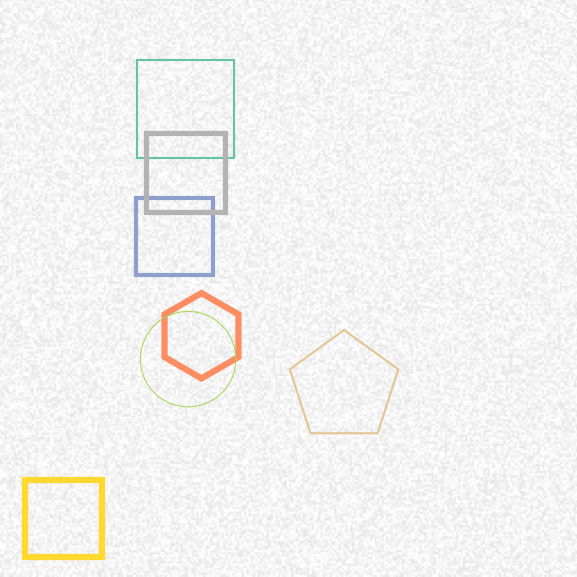[{"shape": "square", "thickness": 1, "radius": 0.42, "center": [0.321, 0.81]}, {"shape": "hexagon", "thickness": 3, "radius": 0.37, "center": [0.349, 0.418]}, {"shape": "square", "thickness": 2, "radius": 0.33, "center": [0.302, 0.59]}, {"shape": "circle", "thickness": 0.5, "radius": 0.41, "center": [0.326, 0.377]}, {"shape": "square", "thickness": 3, "radius": 0.34, "center": [0.11, 0.102]}, {"shape": "pentagon", "thickness": 1, "radius": 0.49, "center": [0.596, 0.329]}, {"shape": "square", "thickness": 2.5, "radius": 0.34, "center": [0.321, 0.7]}]